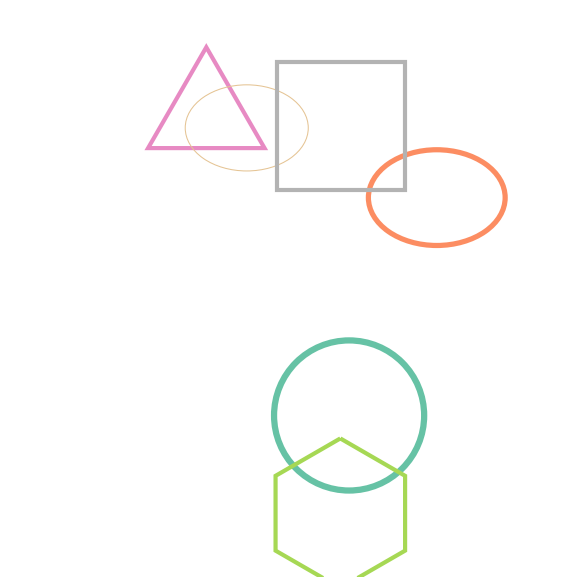[{"shape": "circle", "thickness": 3, "radius": 0.65, "center": [0.605, 0.28]}, {"shape": "oval", "thickness": 2.5, "radius": 0.59, "center": [0.756, 0.657]}, {"shape": "triangle", "thickness": 2, "radius": 0.58, "center": [0.357, 0.801]}, {"shape": "hexagon", "thickness": 2, "radius": 0.65, "center": [0.589, 0.11]}, {"shape": "oval", "thickness": 0.5, "radius": 0.53, "center": [0.427, 0.778]}, {"shape": "square", "thickness": 2, "radius": 0.56, "center": [0.591, 0.781]}]